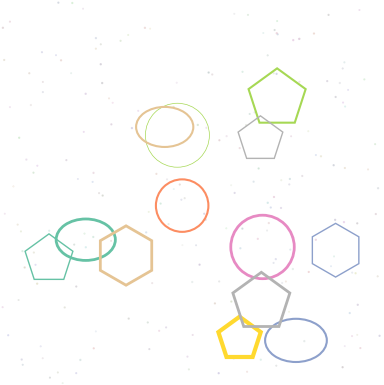[{"shape": "pentagon", "thickness": 1, "radius": 0.33, "center": [0.127, 0.327]}, {"shape": "oval", "thickness": 2, "radius": 0.38, "center": [0.223, 0.377]}, {"shape": "circle", "thickness": 1.5, "radius": 0.34, "center": [0.473, 0.466]}, {"shape": "hexagon", "thickness": 1, "radius": 0.35, "center": [0.872, 0.35]}, {"shape": "oval", "thickness": 1.5, "radius": 0.4, "center": [0.769, 0.116]}, {"shape": "circle", "thickness": 2, "radius": 0.41, "center": [0.682, 0.359]}, {"shape": "pentagon", "thickness": 1.5, "radius": 0.39, "center": [0.72, 0.744]}, {"shape": "circle", "thickness": 0.5, "radius": 0.42, "center": [0.461, 0.649]}, {"shape": "pentagon", "thickness": 3, "radius": 0.29, "center": [0.622, 0.12]}, {"shape": "hexagon", "thickness": 2, "radius": 0.39, "center": [0.327, 0.336]}, {"shape": "oval", "thickness": 1.5, "radius": 0.37, "center": [0.428, 0.67]}, {"shape": "pentagon", "thickness": 1, "radius": 0.31, "center": [0.677, 0.638]}, {"shape": "pentagon", "thickness": 2, "radius": 0.39, "center": [0.679, 0.215]}]